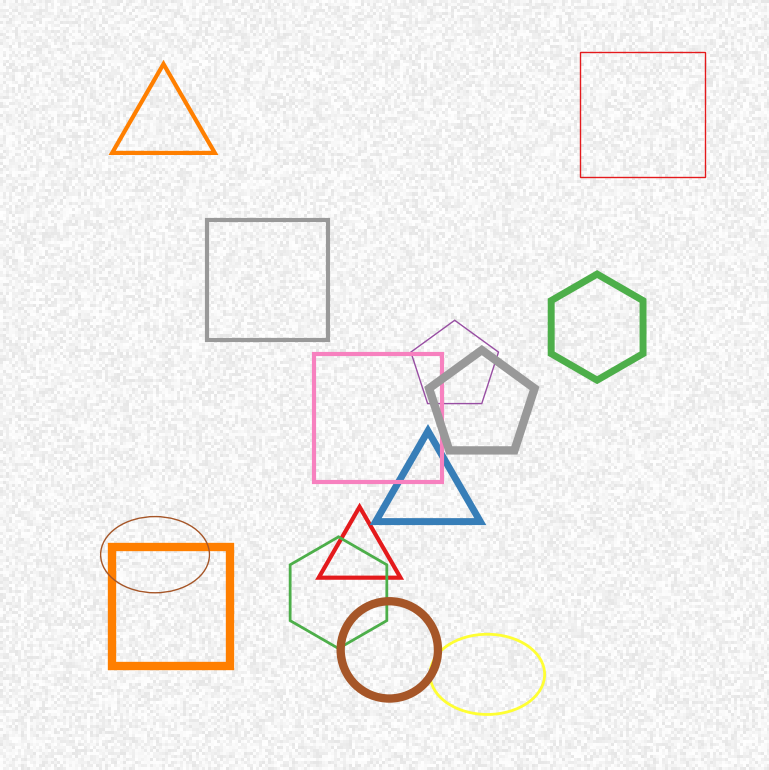[{"shape": "square", "thickness": 0.5, "radius": 0.41, "center": [0.834, 0.851]}, {"shape": "triangle", "thickness": 1.5, "radius": 0.31, "center": [0.467, 0.28]}, {"shape": "triangle", "thickness": 2.5, "radius": 0.39, "center": [0.556, 0.362]}, {"shape": "hexagon", "thickness": 2.5, "radius": 0.34, "center": [0.775, 0.575]}, {"shape": "hexagon", "thickness": 1, "radius": 0.36, "center": [0.44, 0.23]}, {"shape": "pentagon", "thickness": 0.5, "radius": 0.3, "center": [0.59, 0.524]}, {"shape": "square", "thickness": 3, "radius": 0.38, "center": [0.222, 0.213]}, {"shape": "triangle", "thickness": 1.5, "radius": 0.38, "center": [0.212, 0.84]}, {"shape": "oval", "thickness": 1, "radius": 0.37, "center": [0.633, 0.124]}, {"shape": "circle", "thickness": 3, "radius": 0.32, "center": [0.506, 0.156]}, {"shape": "oval", "thickness": 0.5, "radius": 0.35, "center": [0.201, 0.28]}, {"shape": "square", "thickness": 1.5, "radius": 0.41, "center": [0.491, 0.457]}, {"shape": "square", "thickness": 1.5, "radius": 0.39, "center": [0.348, 0.636]}, {"shape": "pentagon", "thickness": 3, "radius": 0.36, "center": [0.626, 0.473]}]